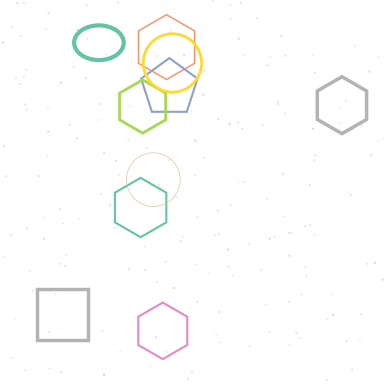[{"shape": "oval", "thickness": 3, "radius": 0.32, "center": [0.257, 0.889]}, {"shape": "hexagon", "thickness": 1.5, "radius": 0.39, "center": [0.365, 0.461]}, {"shape": "hexagon", "thickness": 1, "radius": 0.42, "center": [0.433, 0.878]}, {"shape": "pentagon", "thickness": 1.5, "radius": 0.39, "center": [0.44, 0.772]}, {"shape": "hexagon", "thickness": 1.5, "radius": 0.37, "center": [0.423, 0.141]}, {"shape": "hexagon", "thickness": 2, "radius": 0.35, "center": [0.37, 0.723]}, {"shape": "circle", "thickness": 2, "radius": 0.38, "center": [0.448, 0.837]}, {"shape": "circle", "thickness": 0.5, "radius": 0.35, "center": [0.398, 0.533]}, {"shape": "hexagon", "thickness": 2.5, "radius": 0.37, "center": [0.888, 0.727]}, {"shape": "square", "thickness": 2.5, "radius": 0.33, "center": [0.161, 0.184]}]